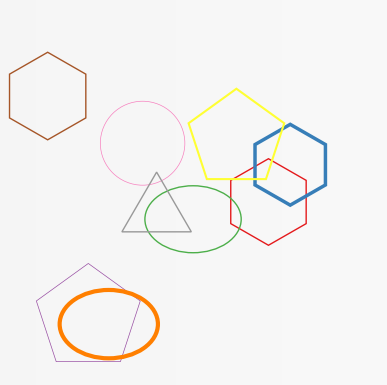[{"shape": "hexagon", "thickness": 1, "radius": 0.56, "center": [0.693, 0.475]}, {"shape": "hexagon", "thickness": 2.5, "radius": 0.52, "center": [0.749, 0.572]}, {"shape": "oval", "thickness": 1, "radius": 0.62, "center": [0.498, 0.431]}, {"shape": "pentagon", "thickness": 0.5, "radius": 0.7, "center": [0.228, 0.175]}, {"shape": "oval", "thickness": 3, "radius": 0.63, "center": [0.281, 0.158]}, {"shape": "pentagon", "thickness": 1.5, "radius": 0.65, "center": [0.61, 0.64]}, {"shape": "hexagon", "thickness": 1, "radius": 0.57, "center": [0.123, 0.751]}, {"shape": "circle", "thickness": 0.5, "radius": 0.55, "center": [0.368, 0.628]}, {"shape": "triangle", "thickness": 1, "radius": 0.52, "center": [0.404, 0.45]}]